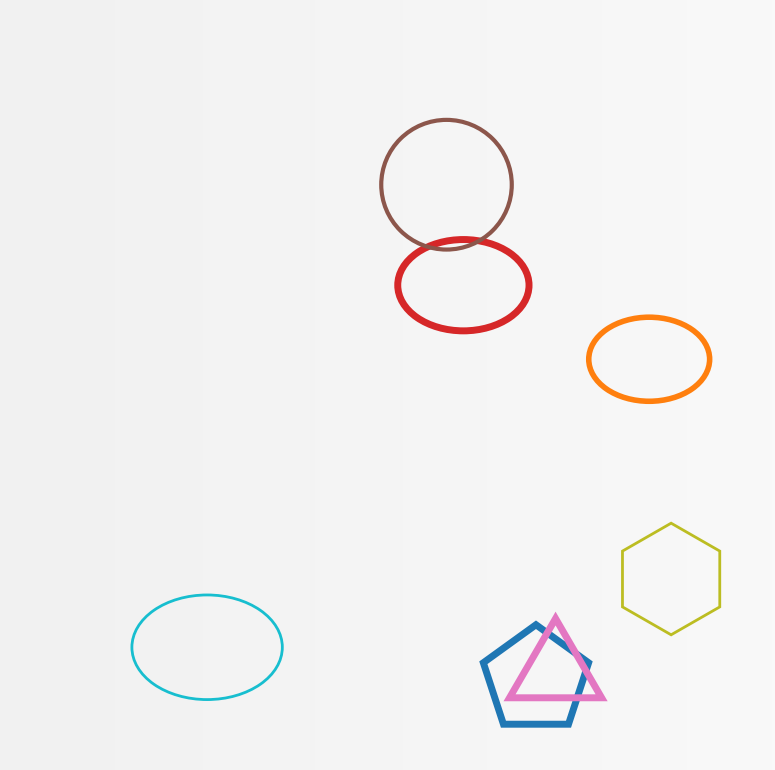[{"shape": "pentagon", "thickness": 2.5, "radius": 0.36, "center": [0.692, 0.117]}, {"shape": "oval", "thickness": 2, "radius": 0.39, "center": [0.838, 0.533]}, {"shape": "oval", "thickness": 2.5, "radius": 0.42, "center": [0.598, 0.63]}, {"shape": "circle", "thickness": 1.5, "radius": 0.42, "center": [0.576, 0.76]}, {"shape": "triangle", "thickness": 2.5, "radius": 0.34, "center": [0.717, 0.128]}, {"shape": "hexagon", "thickness": 1, "radius": 0.36, "center": [0.866, 0.248]}, {"shape": "oval", "thickness": 1, "radius": 0.49, "center": [0.267, 0.159]}]